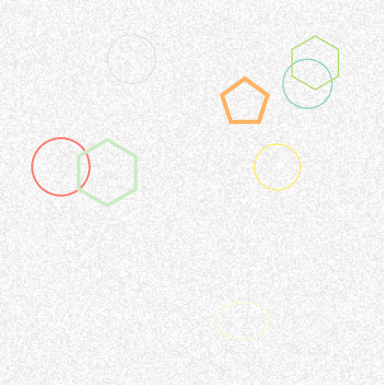[{"shape": "circle", "thickness": 1, "radius": 0.32, "center": [0.799, 0.782]}, {"shape": "oval", "thickness": 0.5, "radius": 0.34, "center": [0.632, 0.167]}, {"shape": "circle", "thickness": 1.5, "radius": 0.37, "center": [0.158, 0.567]}, {"shape": "pentagon", "thickness": 3, "radius": 0.31, "center": [0.636, 0.734]}, {"shape": "hexagon", "thickness": 1, "radius": 0.35, "center": [0.819, 0.837]}, {"shape": "circle", "thickness": 0.5, "radius": 0.32, "center": [0.342, 0.846]}, {"shape": "hexagon", "thickness": 2.5, "radius": 0.43, "center": [0.278, 0.551]}, {"shape": "circle", "thickness": 1, "radius": 0.3, "center": [0.72, 0.566]}]